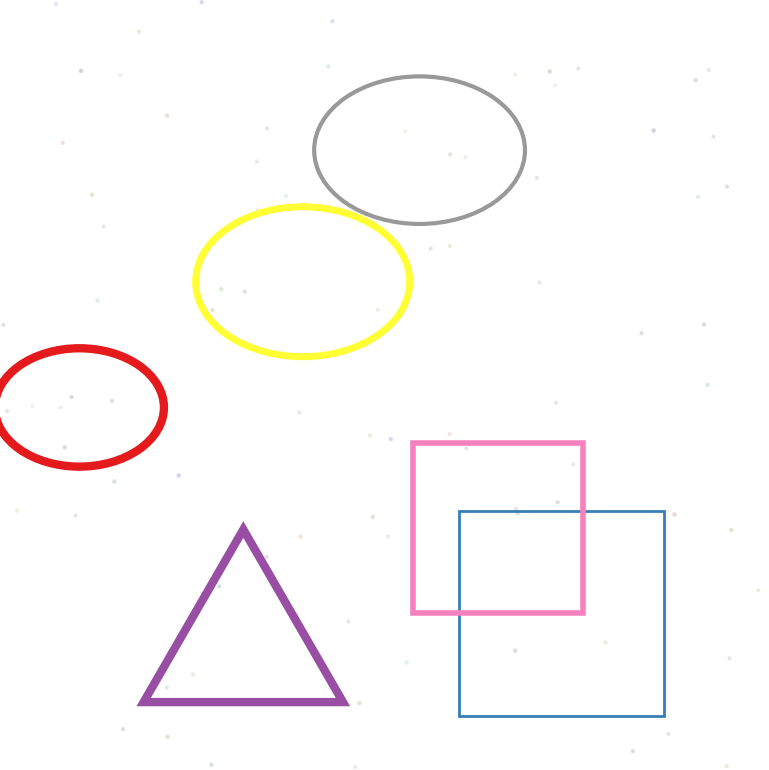[{"shape": "oval", "thickness": 3, "radius": 0.55, "center": [0.103, 0.471]}, {"shape": "square", "thickness": 1, "radius": 0.67, "center": [0.729, 0.204]}, {"shape": "triangle", "thickness": 3, "radius": 0.75, "center": [0.316, 0.163]}, {"shape": "oval", "thickness": 2.5, "radius": 0.7, "center": [0.393, 0.634]}, {"shape": "square", "thickness": 2, "radius": 0.55, "center": [0.647, 0.314]}, {"shape": "oval", "thickness": 1.5, "radius": 0.68, "center": [0.545, 0.805]}]